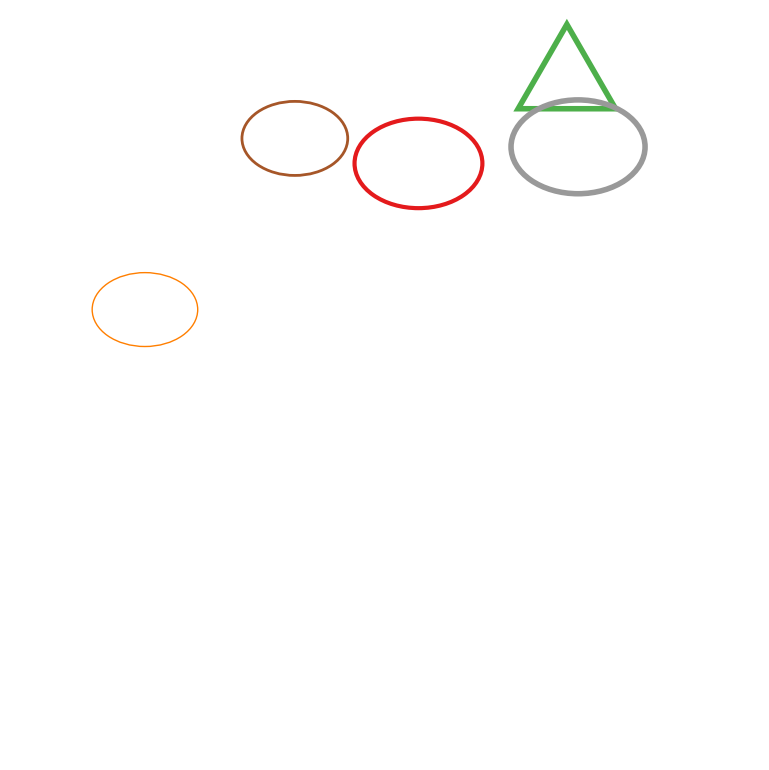[{"shape": "oval", "thickness": 1.5, "radius": 0.42, "center": [0.543, 0.788]}, {"shape": "triangle", "thickness": 2, "radius": 0.37, "center": [0.736, 0.895]}, {"shape": "oval", "thickness": 0.5, "radius": 0.34, "center": [0.188, 0.598]}, {"shape": "oval", "thickness": 1, "radius": 0.34, "center": [0.383, 0.82]}, {"shape": "oval", "thickness": 2, "radius": 0.44, "center": [0.751, 0.809]}]